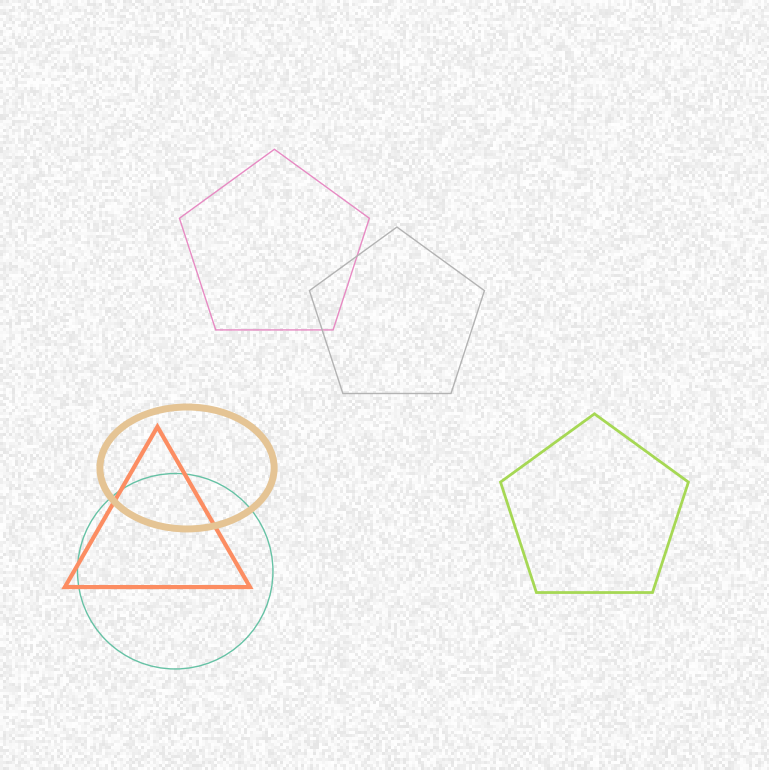[{"shape": "circle", "thickness": 0.5, "radius": 0.63, "center": [0.228, 0.258]}, {"shape": "triangle", "thickness": 1.5, "radius": 0.69, "center": [0.204, 0.307]}, {"shape": "pentagon", "thickness": 0.5, "radius": 0.65, "center": [0.356, 0.676]}, {"shape": "pentagon", "thickness": 1, "radius": 0.64, "center": [0.772, 0.334]}, {"shape": "oval", "thickness": 2.5, "radius": 0.57, "center": [0.243, 0.392]}, {"shape": "pentagon", "thickness": 0.5, "radius": 0.6, "center": [0.516, 0.586]}]